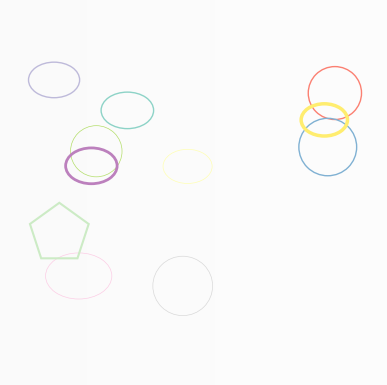[{"shape": "oval", "thickness": 1, "radius": 0.34, "center": [0.329, 0.713]}, {"shape": "oval", "thickness": 0.5, "radius": 0.32, "center": [0.484, 0.568]}, {"shape": "oval", "thickness": 1, "radius": 0.33, "center": [0.14, 0.792]}, {"shape": "circle", "thickness": 1, "radius": 0.34, "center": [0.864, 0.758]}, {"shape": "circle", "thickness": 1, "radius": 0.37, "center": [0.846, 0.618]}, {"shape": "circle", "thickness": 0.5, "radius": 0.33, "center": [0.248, 0.607]}, {"shape": "oval", "thickness": 0.5, "radius": 0.43, "center": [0.203, 0.283]}, {"shape": "circle", "thickness": 0.5, "radius": 0.39, "center": [0.472, 0.257]}, {"shape": "oval", "thickness": 2, "radius": 0.33, "center": [0.236, 0.569]}, {"shape": "pentagon", "thickness": 1.5, "radius": 0.4, "center": [0.153, 0.394]}, {"shape": "oval", "thickness": 2.5, "radius": 0.3, "center": [0.837, 0.689]}]